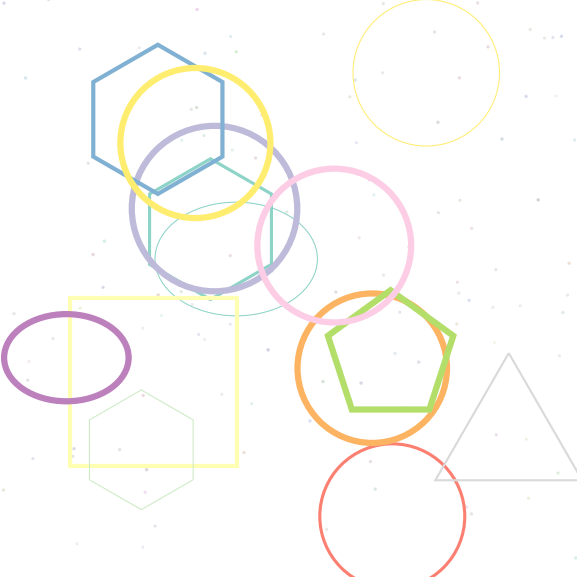[{"shape": "oval", "thickness": 0.5, "radius": 0.7, "center": [0.409, 0.551]}, {"shape": "hexagon", "thickness": 1.5, "radius": 0.61, "center": [0.364, 0.602]}, {"shape": "square", "thickness": 2, "radius": 0.72, "center": [0.266, 0.338]}, {"shape": "circle", "thickness": 3, "radius": 0.72, "center": [0.371, 0.638]}, {"shape": "circle", "thickness": 1.5, "radius": 0.63, "center": [0.679, 0.105]}, {"shape": "hexagon", "thickness": 2, "radius": 0.65, "center": [0.273, 0.792]}, {"shape": "circle", "thickness": 3, "radius": 0.65, "center": [0.645, 0.362]}, {"shape": "pentagon", "thickness": 3, "radius": 0.57, "center": [0.676, 0.382]}, {"shape": "circle", "thickness": 3, "radius": 0.67, "center": [0.579, 0.574]}, {"shape": "triangle", "thickness": 1, "radius": 0.73, "center": [0.881, 0.241]}, {"shape": "oval", "thickness": 3, "radius": 0.54, "center": [0.115, 0.38]}, {"shape": "hexagon", "thickness": 0.5, "radius": 0.52, "center": [0.245, 0.22]}, {"shape": "circle", "thickness": 3, "radius": 0.65, "center": [0.338, 0.751]}, {"shape": "circle", "thickness": 0.5, "radius": 0.63, "center": [0.738, 0.873]}]